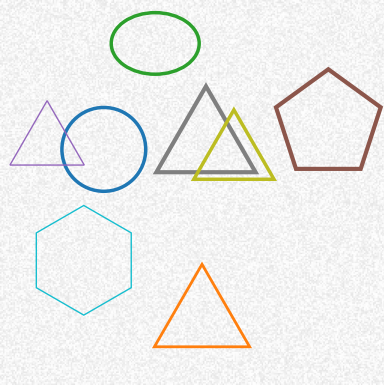[{"shape": "circle", "thickness": 2.5, "radius": 0.54, "center": [0.27, 0.612]}, {"shape": "triangle", "thickness": 2, "radius": 0.71, "center": [0.525, 0.171]}, {"shape": "oval", "thickness": 2.5, "radius": 0.57, "center": [0.403, 0.887]}, {"shape": "triangle", "thickness": 1, "radius": 0.56, "center": [0.122, 0.627]}, {"shape": "pentagon", "thickness": 3, "radius": 0.71, "center": [0.853, 0.677]}, {"shape": "triangle", "thickness": 3, "radius": 0.74, "center": [0.535, 0.627]}, {"shape": "triangle", "thickness": 2.5, "radius": 0.6, "center": [0.608, 0.594]}, {"shape": "hexagon", "thickness": 1, "radius": 0.71, "center": [0.218, 0.324]}]